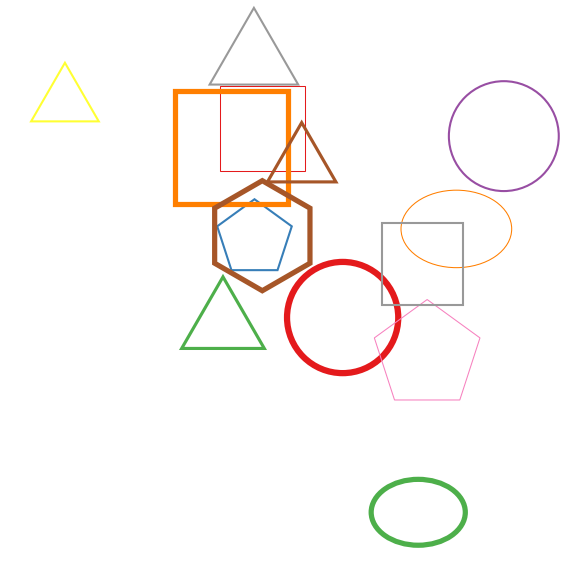[{"shape": "circle", "thickness": 3, "radius": 0.48, "center": [0.593, 0.449]}, {"shape": "square", "thickness": 0.5, "radius": 0.37, "center": [0.455, 0.777]}, {"shape": "pentagon", "thickness": 1, "radius": 0.34, "center": [0.441, 0.586]}, {"shape": "oval", "thickness": 2.5, "radius": 0.41, "center": [0.724, 0.112]}, {"shape": "triangle", "thickness": 1.5, "radius": 0.41, "center": [0.386, 0.437]}, {"shape": "circle", "thickness": 1, "radius": 0.48, "center": [0.872, 0.763]}, {"shape": "square", "thickness": 2.5, "radius": 0.49, "center": [0.401, 0.743]}, {"shape": "oval", "thickness": 0.5, "radius": 0.48, "center": [0.79, 0.603]}, {"shape": "triangle", "thickness": 1, "radius": 0.34, "center": [0.112, 0.823]}, {"shape": "triangle", "thickness": 1.5, "radius": 0.34, "center": [0.522, 0.718]}, {"shape": "hexagon", "thickness": 2.5, "radius": 0.48, "center": [0.454, 0.591]}, {"shape": "pentagon", "thickness": 0.5, "radius": 0.48, "center": [0.74, 0.384]}, {"shape": "triangle", "thickness": 1, "radius": 0.44, "center": [0.44, 0.897]}, {"shape": "square", "thickness": 1, "radius": 0.35, "center": [0.732, 0.542]}]